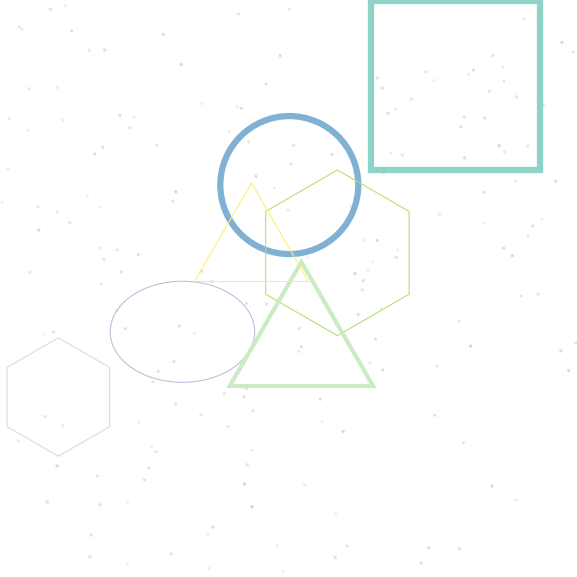[{"shape": "square", "thickness": 3, "radius": 0.73, "center": [0.789, 0.852]}, {"shape": "oval", "thickness": 0.5, "radius": 0.63, "center": [0.316, 0.425]}, {"shape": "circle", "thickness": 3, "radius": 0.6, "center": [0.501, 0.679]}, {"shape": "hexagon", "thickness": 0.5, "radius": 0.72, "center": [0.584, 0.561]}, {"shape": "hexagon", "thickness": 0.5, "radius": 0.51, "center": [0.101, 0.312]}, {"shape": "triangle", "thickness": 2, "radius": 0.72, "center": [0.522, 0.402]}, {"shape": "triangle", "thickness": 0.5, "radius": 0.57, "center": [0.435, 0.569]}]